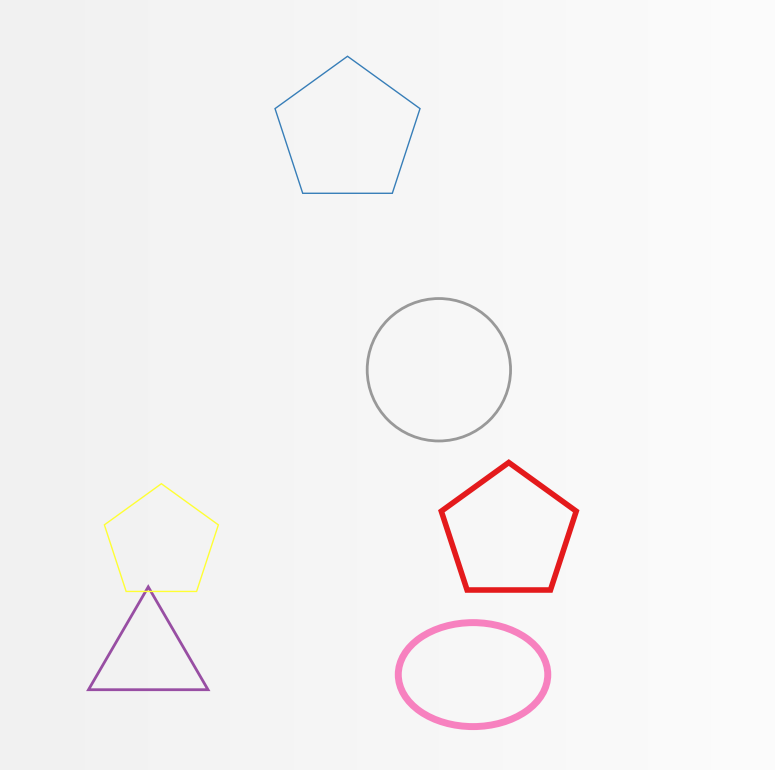[{"shape": "pentagon", "thickness": 2, "radius": 0.46, "center": [0.656, 0.308]}, {"shape": "pentagon", "thickness": 0.5, "radius": 0.49, "center": [0.448, 0.829]}, {"shape": "triangle", "thickness": 1, "radius": 0.45, "center": [0.191, 0.149]}, {"shape": "pentagon", "thickness": 0.5, "radius": 0.39, "center": [0.208, 0.294]}, {"shape": "oval", "thickness": 2.5, "radius": 0.48, "center": [0.61, 0.124]}, {"shape": "circle", "thickness": 1, "radius": 0.46, "center": [0.566, 0.52]}]